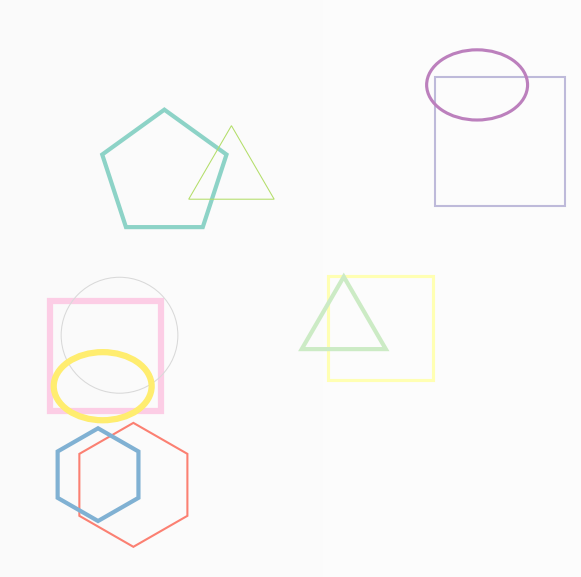[{"shape": "pentagon", "thickness": 2, "radius": 0.56, "center": [0.283, 0.697]}, {"shape": "square", "thickness": 1.5, "radius": 0.45, "center": [0.655, 0.431]}, {"shape": "square", "thickness": 1, "radius": 0.56, "center": [0.861, 0.754]}, {"shape": "hexagon", "thickness": 1, "radius": 0.54, "center": [0.229, 0.16]}, {"shape": "hexagon", "thickness": 2, "radius": 0.4, "center": [0.169, 0.177]}, {"shape": "triangle", "thickness": 0.5, "radius": 0.42, "center": [0.398, 0.697]}, {"shape": "square", "thickness": 3, "radius": 0.48, "center": [0.181, 0.382]}, {"shape": "circle", "thickness": 0.5, "radius": 0.5, "center": [0.206, 0.419]}, {"shape": "oval", "thickness": 1.5, "radius": 0.43, "center": [0.821, 0.852]}, {"shape": "triangle", "thickness": 2, "radius": 0.42, "center": [0.591, 0.436]}, {"shape": "oval", "thickness": 3, "radius": 0.42, "center": [0.177, 0.33]}]